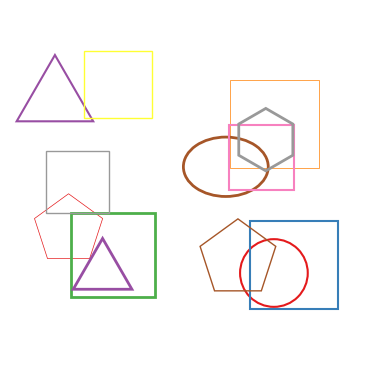[{"shape": "pentagon", "thickness": 0.5, "radius": 0.47, "center": [0.178, 0.404]}, {"shape": "circle", "thickness": 1.5, "radius": 0.44, "center": [0.711, 0.291]}, {"shape": "square", "thickness": 1.5, "radius": 0.57, "center": [0.763, 0.312]}, {"shape": "square", "thickness": 2, "radius": 0.55, "center": [0.293, 0.338]}, {"shape": "triangle", "thickness": 1.5, "radius": 0.57, "center": [0.143, 0.742]}, {"shape": "triangle", "thickness": 2, "radius": 0.44, "center": [0.266, 0.293]}, {"shape": "square", "thickness": 0.5, "radius": 0.57, "center": [0.713, 0.678]}, {"shape": "square", "thickness": 1, "radius": 0.44, "center": [0.306, 0.78]}, {"shape": "oval", "thickness": 2, "radius": 0.55, "center": [0.587, 0.567]}, {"shape": "pentagon", "thickness": 1, "radius": 0.52, "center": [0.618, 0.328]}, {"shape": "square", "thickness": 1.5, "radius": 0.42, "center": [0.68, 0.591]}, {"shape": "hexagon", "thickness": 2, "radius": 0.41, "center": [0.69, 0.637]}, {"shape": "square", "thickness": 1, "radius": 0.41, "center": [0.201, 0.527]}]